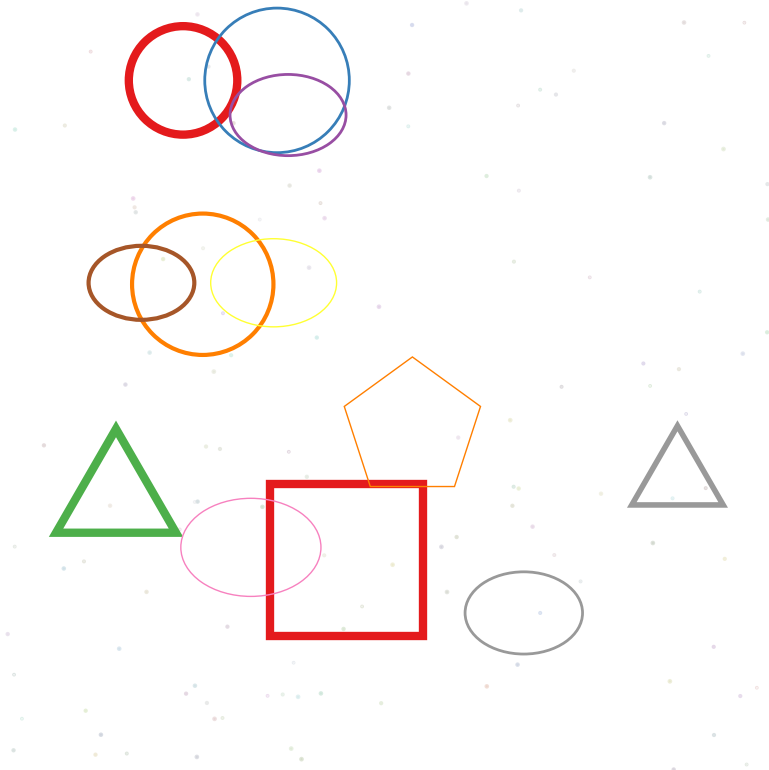[{"shape": "square", "thickness": 3, "radius": 0.49, "center": [0.45, 0.273]}, {"shape": "circle", "thickness": 3, "radius": 0.35, "center": [0.238, 0.896]}, {"shape": "circle", "thickness": 1, "radius": 0.47, "center": [0.36, 0.896]}, {"shape": "triangle", "thickness": 3, "radius": 0.45, "center": [0.151, 0.353]}, {"shape": "oval", "thickness": 1, "radius": 0.38, "center": [0.374, 0.851]}, {"shape": "circle", "thickness": 1.5, "radius": 0.46, "center": [0.263, 0.631]}, {"shape": "pentagon", "thickness": 0.5, "radius": 0.47, "center": [0.536, 0.443]}, {"shape": "oval", "thickness": 0.5, "radius": 0.41, "center": [0.355, 0.633]}, {"shape": "oval", "thickness": 1.5, "radius": 0.34, "center": [0.184, 0.633]}, {"shape": "oval", "thickness": 0.5, "radius": 0.45, "center": [0.326, 0.289]}, {"shape": "triangle", "thickness": 2, "radius": 0.34, "center": [0.88, 0.378]}, {"shape": "oval", "thickness": 1, "radius": 0.38, "center": [0.68, 0.204]}]